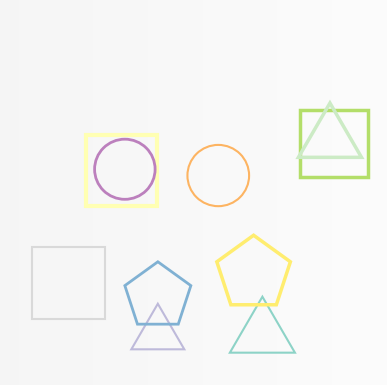[{"shape": "triangle", "thickness": 1.5, "radius": 0.48, "center": [0.677, 0.132]}, {"shape": "square", "thickness": 3, "radius": 0.46, "center": [0.314, 0.556]}, {"shape": "triangle", "thickness": 1.5, "radius": 0.39, "center": [0.407, 0.132]}, {"shape": "pentagon", "thickness": 2, "radius": 0.45, "center": [0.407, 0.23]}, {"shape": "circle", "thickness": 1.5, "radius": 0.4, "center": [0.563, 0.544]}, {"shape": "square", "thickness": 2.5, "radius": 0.44, "center": [0.863, 0.628]}, {"shape": "square", "thickness": 1.5, "radius": 0.47, "center": [0.177, 0.265]}, {"shape": "circle", "thickness": 2, "radius": 0.39, "center": [0.322, 0.56]}, {"shape": "triangle", "thickness": 2.5, "radius": 0.47, "center": [0.852, 0.638]}, {"shape": "pentagon", "thickness": 2.5, "radius": 0.5, "center": [0.654, 0.289]}]